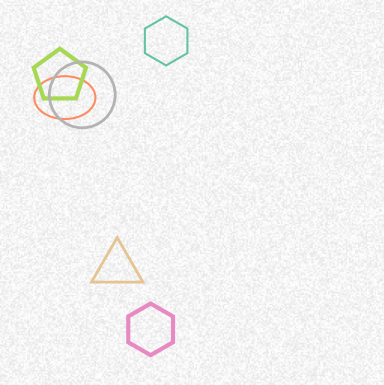[{"shape": "hexagon", "thickness": 1.5, "radius": 0.32, "center": [0.432, 0.894]}, {"shape": "oval", "thickness": 1.5, "radius": 0.4, "center": [0.168, 0.746]}, {"shape": "hexagon", "thickness": 3, "radius": 0.34, "center": [0.391, 0.145]}, {"shape": "pentagon", "thickness": 3, "radius": 0.36, "center": [0.155, 0.802]}, {"shape": "triangle", "thickness": 2, "radius": 0.39, "center": [0.304, 0.306]}, {"shape": "circle", "thickness": 2, "radius": 0.43, "center": [0.214, 0.754]}]